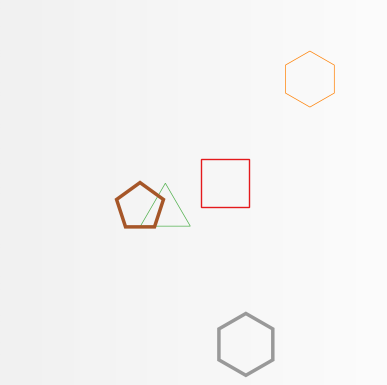[{"shape": "square", "thickness": 1, "radius": 0.31, "center": [0.581, 0.525]}, {"shape": "triangle", "thickness": 0.5, "radius": 0.37, "center": [0.427, 0.45]}, {"shape": "hexagon", "thickness": 0.5, "radius": 0.36, "center": [0.8, 0.795]}, {"shape": "pentagon", "thickness": 2.5, "radius": 0.32, "center": [0.361, 0.462]}, {"shape": "hexagon", "thickness": 2.5, "radius": 0.4, "center": [0.634, 0.105]}]